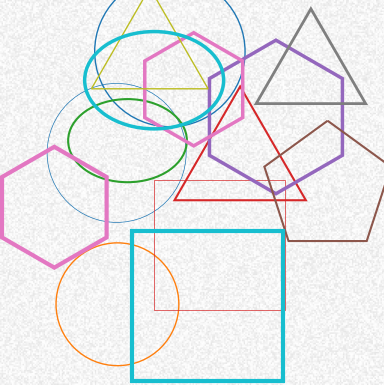[{"shape": "circle", "thickness": 0.5, "radius": 0.9, "center": [0.303, 0.603]}, {"shape": "circle", "thickness": 1, "radius": 0.98, "center": [0.441, 0.866]}, {"shape": "circle", "thickness": 1, "radius": 0.8, "center": [0.305, 0.21]}, {"shape": "oval", "thickness": 1.5, "radius": 0.77, "center": [0.331, 0.635]}, {"shape": "triangle", "thickness": 1.5, "radius": 0.98, "center": [0.624, 0.578]}, {"shape": "square", "thickness": 0.5, "radius": 0.85, "center": [0.57, 0.364]}, {"shape": "hexagon", "thickness": 2.5, "radius": 1.0, "center": [0.717, 0.696]}, {"shape": "pentagon", "thickness": 1.5, "radius": 0.86, "center": [0.851, 0.514]}, {"shape": "hexagon", "thickness": 2.5, "radius": 0.73, "center": [0.503, 0.768]}, {"shape": "hexagon", "thickness": 3, "radius": 0.78, "center": [0.141, 0.462]}, {"shape": "triangle", "thickness": 2, "radius": 0.82, "center": [0.808, 0.813]}, {"shape": "triangle", "thickness": 1, "radius": 0.87, "center": [0.389, 0.857]}, {"shape": "oval", "thickness": 2.5, "radius": 0.9, "center": [0.4, 0.792]}, {"shape": "square", "thickness": 3, "radius": 0.98, "center": [0.539, 0.206]}]